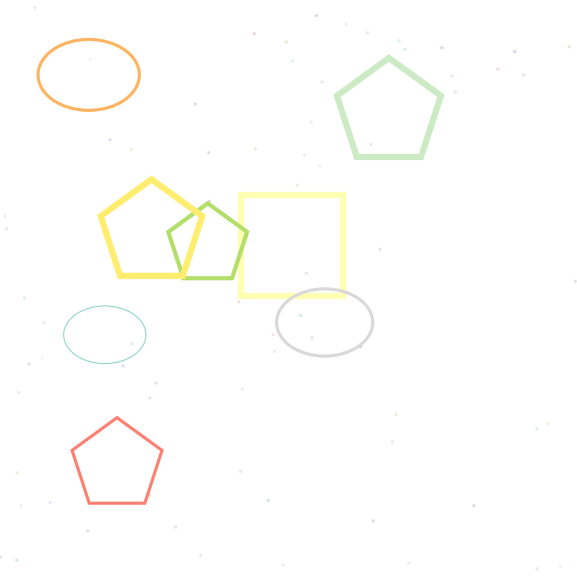[{"shape": "oval", "thickness": 0.5, "radius": 0.36, "center": [0.181, 0.419]}, {"shape": "square", "thickness": 3, "radius": 0.44, "center": [0.506, 0.574]}, {"shape": "pentagon", "thickness": 1.5, "radius": 0.41, "center": [0.203, 0.194]}, {"shape": "oval", "thickness": 1.5, "radius": 0.44, "center": [0.154, 0.869]}, {"shape": "pentagon", "thickness": 2, "radius": 0.36, "center": [0.36, 0.575]}, {"shape": "oval", "thickness": 1.5, "radius": 0.42, "center": [0.562, 0.441]}, {"shape": "pentagon", "thickness": 3, "radius": 0.47, "center": [0.673, 0.804]}, {"shape": "pentagon", "thickness": 3, "radius": 0.46, "center": [0.262, 0.596]}]